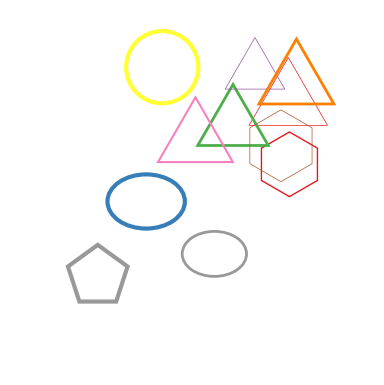[{"shape": "hexagon", "thickness": 1, "radius": 0.42, "center": [0.752, 0.573]}, {"shape": "triangle", "thickness": 0.5, "radius": 0.59, "center": [0.749, 0.733]}, {"shape": "oval", "thickness": 3, "radius": 0.5, "center": [0.38, 0.477]}, {"shape": "triangle", "thickness": 2, "radius": 0.53, "center": [0.605, 0.675]}, {"shape": "triangle", "thickness": 0.5, "radius": 0.45, "center": [0.662, 0.813]}, {"shape": "triangle", "thickness": 2, "radius": 0.56, "center": [0.77, 0.786]}, {"shape": "circle", "thickness": 3, "radius": 0.47, "center": [0.421, 0.825]}, {"shape": "hexagon", "thickness": 0.5, "radius": 0.47, "center": [0.73, 0.621]}, {"shape": "triangle", "thickness": 1.5, "radius": 0.56, "center": [0.508, 0.635]}, {"shape": "oval", "thickness": 2, "radius": 0.42, "center": [0.557, 0.341]}, {"shape": "pentagon", "thickness": 3, "radius": 0.41, "center": [0.254, 0.283]}]